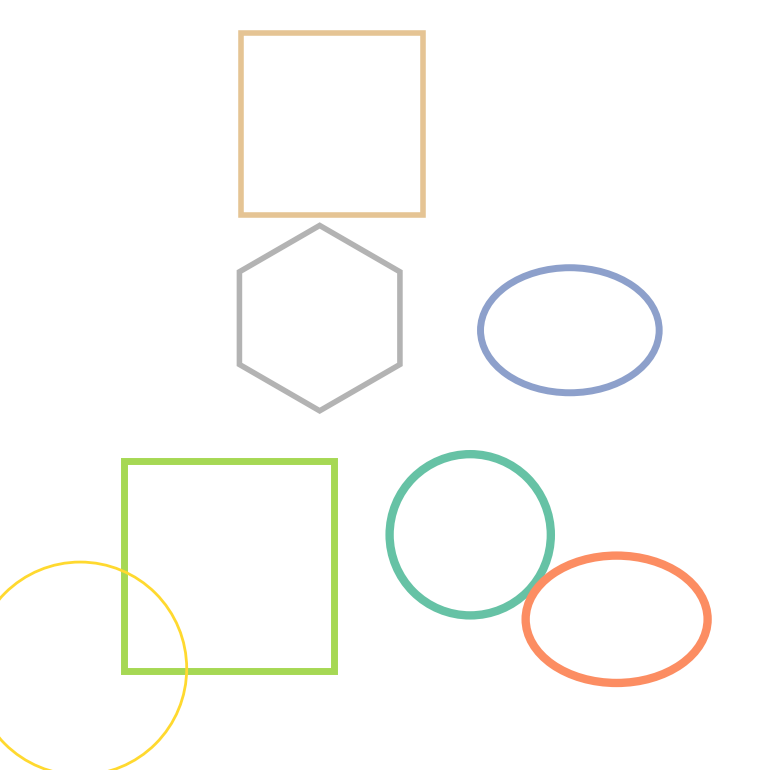[{"shape": "circle", "thickness": 3, "radius": 0.52, "center": [0.611, 0.305]}, {"shape": "oval", "thickness": 3, "radius": 0.59, "center": [0.801, 0.196]}, {"shape": "oval", "thickness": 2.5, "radius": 0.58, "center": [0.74, 0.571]}, {"shape": "square", "thickness": 2.5, "radius": 0.68, "center": [0.297, 0.265]}, {"shape": "circle", "thickness": 1, "radius": 0.69, "center": [0.104, 0.132]}, {"shape": "square", "thickness": 2, "radius": 0.59, "center": [0.431, 0.839]}, {"shape": "hexagon", "thickness": 2, "radius": 0.6, "center": [0.415, 0.587]}]